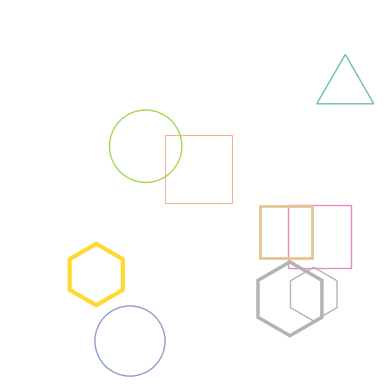[{"shape": "triangle", "thickness": 1, "radius": 0.43, "center": [0.897, 0.773]}, {"shape": "square", "thickness": 0.5, "radius": 0.44, "center": [0.516, 0.561]}, {"shape": "circle", "thickness": 1, "radius": 0.46, "center": [0.338, 0.114]}, {"shape": "square", "thickness": 1, "radius": 0.41, "center": [0.829, 0.386]}, {"shape": "circle", "thickness": 1, "radius": 0.47, "center": [0.378, 0.62]}, {"shape": "hexagon", "thickness": 3, "radius": 0.4, "center": [0.25, 0.287]}, {"shape": "square", "thickness": 2, "radius": 0.34, "center": [0.743, 0.398]}, {"shape": "hexagon", "thickness": 2.5, "radius": 0.48, "center": [0.753, 0.224]}, {"shape": "hexagon", "thickness": 1, "radius": 0.35, "center": [0.815, 0.236]}]